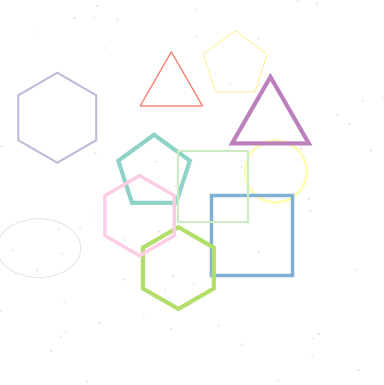[{"shape": "pentagon", "thickness": 3, "radius": 0.49, "center": [0.4, 0.552]}, {"shape": "circle", "thickness": 2, "radius": 0.4, "center": [0.717, 0.554]}, {"shape": "hexagon", "thickness": 1.5, "radius": 0.58, "center": [0.149, 0.694]}, {"shape": "triangle", "thickness": 1, "radius": 0.47, "center": [0.445, 0.772]}, {"shape": "square", "thickness": 2.5, "radius": 0.52, "center": [0.653, 0.39]}, {"shape": "hexagon", "thickness": 3, "radius": 0.53, "center": [0.463, 0.304]}, {"shape": "hexagon", "thickness": 2.5, "radius": 0.52, "center": [0.363, 0.44]}, {"shape": "oval", "thickness": 0.5, "radius": 0.55, "center": [0.101, 0.355]}, {"shape": "triangle", "thickness": 3, "radius": 0.58, "center": [0.702, 0.685]}, {"shape": "square", "thickness": 1.5, "radius": 0.46, "center": [0.553, 0.515]}, {"shape": "pentagon", "thickness": 0.5, "radius": 0.44, "center": [0.611, 0.832]}]